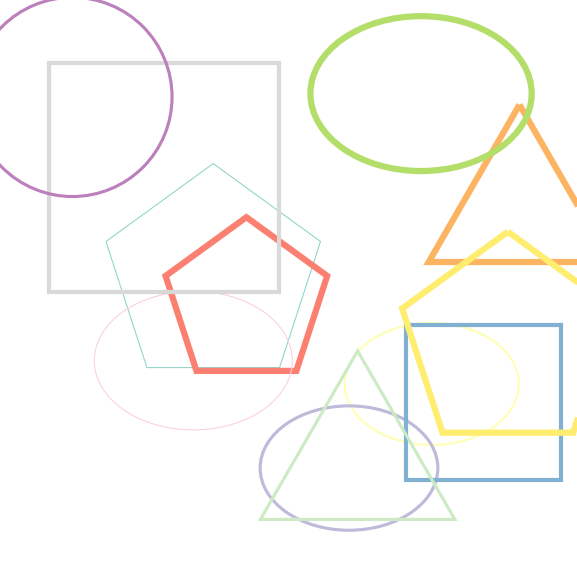[{"shape": "pentagon", "thickness": 0.5, "radius": 0.98, "center": [0.369, 0.521]}, {"shape": "oval", "thickness": 1, "radius": 0.75, "center": [0.748, 0.334]}, {"shape": "oval", "thickness": 1.5, "radius": 0.77, "center": [0.604, 0.189]}, {"shape": "pentagon", "thickness": 3, "radius": 0.74, "center": [0.427, 0.476]}, {"shape": "square", "thickness": 2, "radius": 0.67, "center": [0.837, 0.302]}, {"shape": "triangle", "thickness": 3, "radius": 0.91, "center": [0.9, 0.636]}, {"shape": "oval", "thickness": 3, "radius": 0.96, "center": [0.729, 0.837]}, {"shape": "oval", "thickness": 0.5, "radius": 0.86, "center": [0.335, 0.375]}, {"shape": "square", "thickness": 2, "radius": 0.99, "center": [0.284, 0.692]}, {"shape": "circle", "thickness": 1.5, "radius": 0.86, "center": [0.126, 0.831]}, {"shape": "triangle", "thickness": 1.5, "radius": 0.97, "center": [0.619, 0.197]}, {"shape": "pentagon", "thickness": 3, "radius": 0.96, "center": [0.879, 0.406]}]